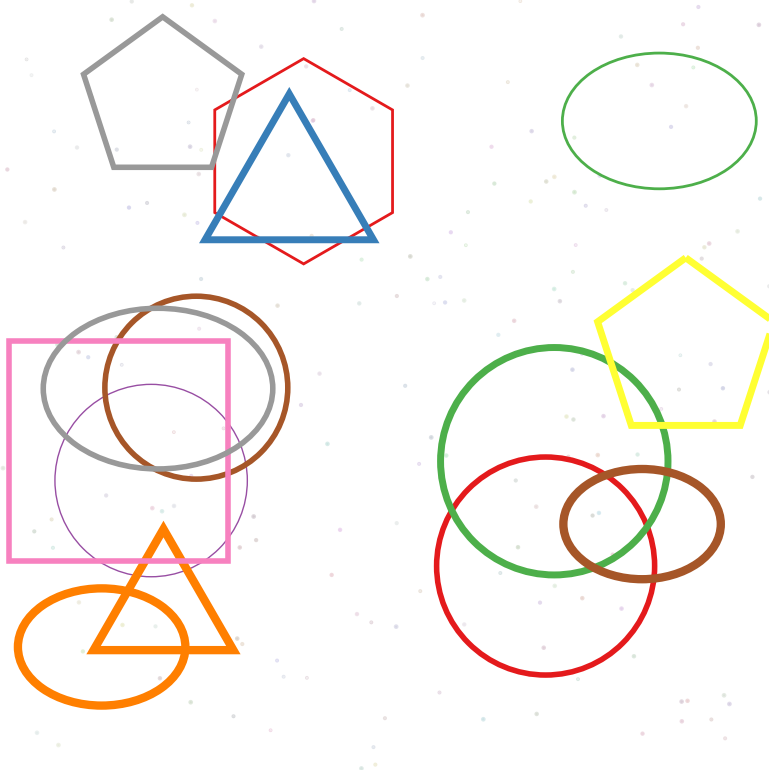[{"shape": "hexagon", "thickness": 1, "radius": 0.67, "center": [0.394, 0.791]}, {"shape": "circle", "thickness": 2, "radius": 0.71, "center": [0.709, 0.265]}, {"shape": "triangle", "thickness": 2.5, "radius": 0.63, "center": [0.376, 0.752]}, {"shape": "oval", "thickness": 1, "radius": 0.63, "center": [0.856, 0.843]}, {"shape": "circle", "thickness": 2.5, "radius": 0.74, "center": [0.72, 0.401]}, {"shape": "circle", "thickness": 0.5, "radius": 0.62, "center": [0.196, 0.376]}, {"shape": "triangle", "thickness": 3, "radius": 0.52, "center": [0.212, 0.208]}, {"shape": "oval", "thickness": 3, "radius": 0.54, "center": [0.132, 0.16]}, {"shape": "pentagon", "thickness": 2.5, "radius": 0.6, "center": [0.891, 0.545]}, {"shape": "circle", "thickness": 2, "radius": 0.59, "center": [0.255, 0.497]}, {"shape": "oval", "thickness": 3, "radius": 0.51, "center": [0.834, 0.319]}, {"shape": "square", "thickness": 2, "radius": 0.71, "center": [0.154, 0.414]}, {"shape": "pentagon", "thickness": 2, "radius": 0.54, "center": [0.211, 0.87]}, {"shape": "oval", "thickness": 2, "radius": 0.75, "center": [0.205, 0.495]}]